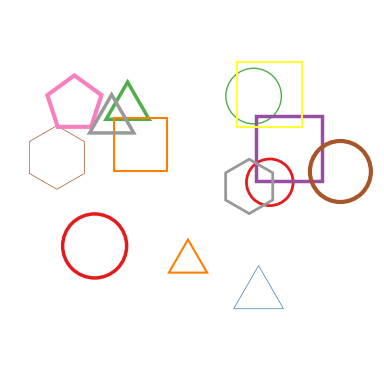[{"shape": "circle", "thickness": 2, "radius": 0.3, "center": [0.701, 0.527]}, {"shape": "circle", "thickness": 2.5, "radius": 0.42, "center": [0.246, 0.361]}, {"shape": "triangle", "thickness": 0.5, "radius": 0.37, "center": [0.672, 0.235]}, {"shape": "circle", "thickness": 1, "radius": 0.36, "center": [0.659, 0.751]}, {"shape": "triangle", "thickness": 2.5, "radius": 0.32, "center": [0.331, 0.722]}, {"shape": "square", "thickness": 2.5, "radius": 0.43, "center": [0.751, 0.614]}, {"shape": "triangle", "thickness": 1.5, "radius": 0.29, "center": [0.488, 0.321]}, {"shape": "square", "thickness": 1.5, "radius": 0.35, "center": [0.365, 0.624]}, {"shape": "square", "thickness": 1.5, "radius": 0.42, "center": [0.7, 0.755]}, {"shape": "circle", "thickness": 3, "radius": 0.4, "center": [0.884, 0.555]}, {"shape": "hexagon", "thickness": 0.5, "radius": 0.41, "center": [0.148, 0.591]}, {"shape": "pentagon", "thickness": 3, "radius": 0.37, "center": [0.193, 0.73]}, {"shape": "hexagon", "thickness": 2, "radius": 0.35, "center": [0.647, 0.516]}, {"shape": "triangle", "thickness": 2.5, "radius": 0.33, "center": [0.29, 0.688]}]